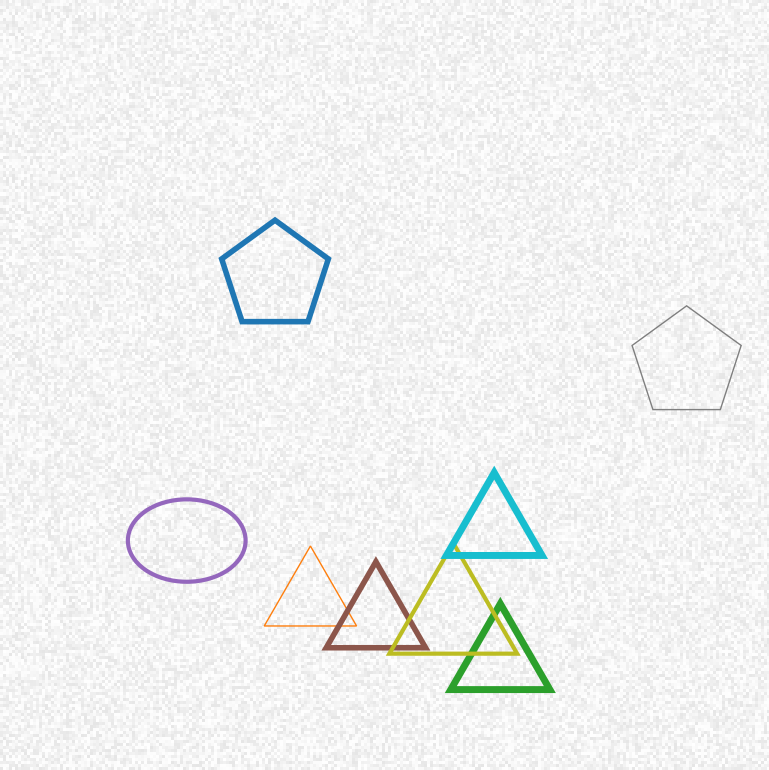[{"shape": "pentagon", "thickness": 2, "radius": 0.36, "center": [0.357, 0.641]}, {"shape": "triangle", "thickness": 0.5, "radius": 0.35, "center": [0.403, 0.222]}, {"shape": "triangle", "thickness": 2.5, "radius": 0.37, "center": [0.65, 0.142]}, {"shape": "oval", "thickness": 1.5, "radius": 0.38, "center": [0.243, 0.298]}, {"shape": "triangle", "thickness": 2, "radius": 0.37, "center": [0.488, 0.196]}, {"shape": "pentagon", "thickness": 0.5, "radius": 0.37, "center": [0.892, 0.528]}, {"shape": "triangle", "thickness": 1.5, "radius": 0.48, "center": [0.589, 0.199]}, {"shape": "triangle", "thickness": 2.5, "radius": 0.36, "center": [0.642, 0.314]}]